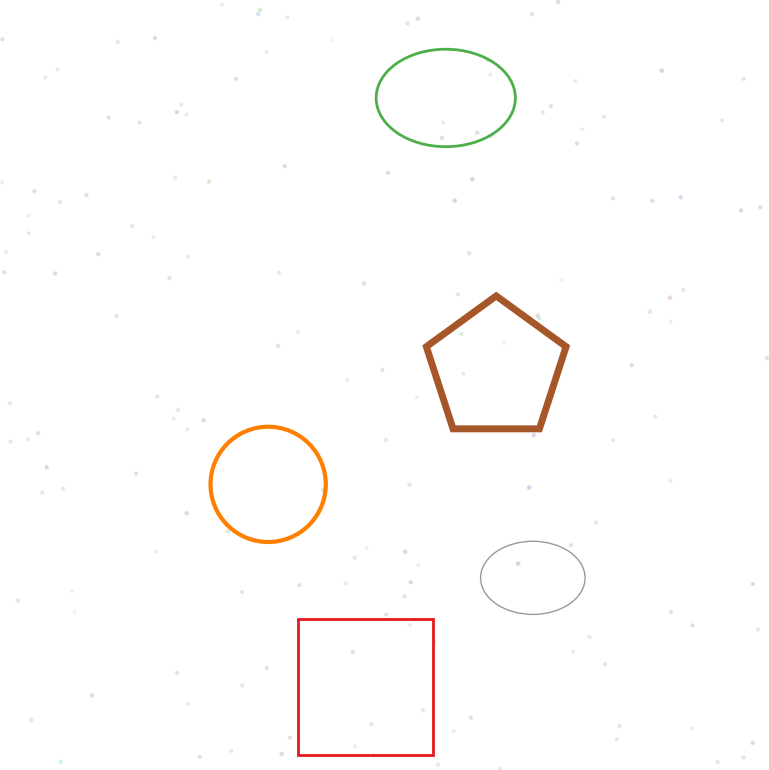[{"shape": "square", "thickness": 1, "radius": 0.44, "center": [0.475, 0.108]}, {"shape": "oval", "thickness": 1, "radius": 0.45, "center": [0.579, 0.873]}, {"shape": "circle", "thickness": 1.5, "radius": 0.37, "center": [0.348, 0.371]}, {"shape": "pentagon", "thickness": 2.5, "radius": 0.48, "center": [0.644, 0.52]}, {"shape": "oval", "thickness": 0.5, "radius": 0.34, "center": [0.692, 0.25]}]